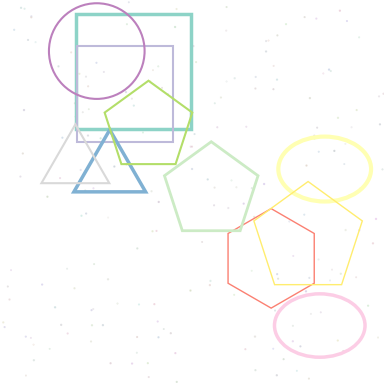[{"shape": "square", "thickness": 2.5, "radius": 0.74, "center": [0.347, 0.814]}, {"shape": "oval", "thickness": 3, "radius": 0.6, "center": [0.843, 0.561]}, {"shape": "square", "thickness": 1.5, "radius": 0.63, "center": [0.325, 0.756]}, {"shape": "hexagon", "thickness": 1, "radius": 0.65, "center": [0.704, 0.329]}, {"shape": "triangle", "thickness": 2.5, "radius": 0.54, "center": [0.285, 0.555]}, {"shape": "pentagon", "thickness": 1.5, "radius": 0.6, "center": [0.386, 0.671]}, {"shape": "oval", "thickness": 2.5, "radius": 0.59, "center": [0.831, 0.154]}, {"shape": "triangle", "thickness": 1.5, "radius": 0.51, "center": [0.196, 0.575]}, {"shape": "circle", "thickness": 1.5, "radius": 0.62, "center": [0.251, 0.867]}, {"shape": "pentagon", "thickness": 2, "radius": 0.64, "center": [0.549, 0.504]}, {"shape": "pentagon", "thickness": 1, "radius": 0.74, "center": [0.8, 0.38]}]